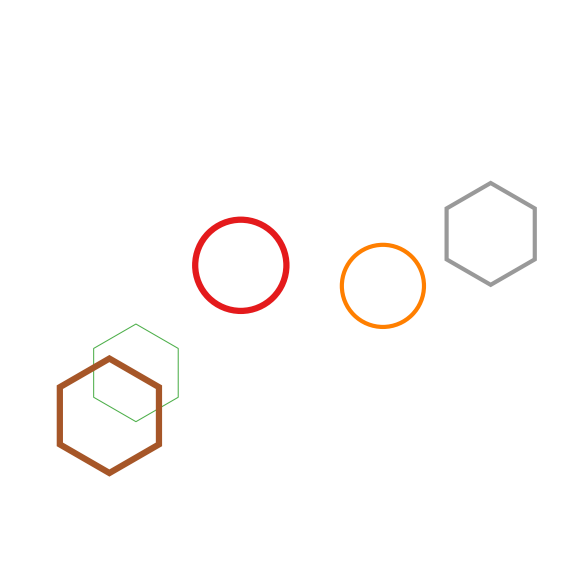[{"shape": "circle", "thickness": 3, "radius": 0.39, "center": [0.417, 0.54]}, {"shape": "hexagon", "thickness": 0.5, "radius": 0.42, "center": [0.235, 0.354]}, {"shape": "circle", "thickness": 2, "radius": 0.36, "center": [0.663, 0.504]}, {"shape": "hexagon", "thickness": 3, "radius": 0.5, "center": [0.189, 0.279]}, {"shape": "hexagon", "thickness": 2, "radius": 0.44, "center": [0.85, 0.594]}]